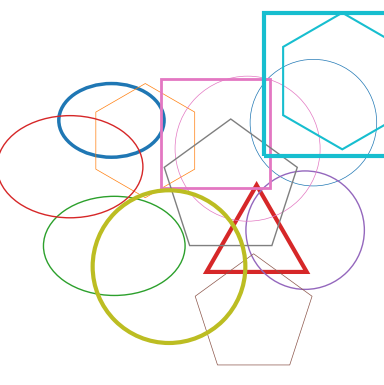[{"shape": "circle", "thickness": 0.5, "radius": 0.82, "center": [0.814, 0.681]}, {"shape": "oval", "thickness": 2.5, "radius": 0.68, "center": [0.289, 0.687]}, {"shape": "hexagon", "thickness": 0.5, "radius": 0.74, "center": [0.377, 0.635]}, {"shape": "oval", "thickness": 1, "radius": 0.92, "center": [0.297, 0.361]}, {"shape": "oval", "thickness": 1, "radius": 0.95, "center": [0.182, 0.567]}, {"shape": "triangle", "thickness": 3, "radius": 0.75, "center": [0.666, 0.369]}, {"shape": "circle", "thickness": 1, "radius": 0.77, "center": [0.793, 0.402]}, {"shape": "pentagon", "thickness": 0.5, "radius": 0.8, "center": [0.659, 0.181]}, {"shape": "circle", "thickness": 0.5, "radius": 0.94, "center": [0.643, 0.614]}, {"shape": "square", "thickness": 2, "radius": 0.7, "center": [0.56, 0.653]}, {"shape": "pentagon", "thickness": 1, "radius": 0.91, "center": [0.599, 0.509]}, {"shape": "circle", "thickness": 3, "radius": 0.99, "center": [0.439, 0.307]}, {"shape": "hexagon", "thickness": 1.5, "radius": 0.89, "center": [0.889, 0.789]}, {"shape": "square", "thickness": 3, "radius": 0.93, "center": [0.871, 0.781]}]